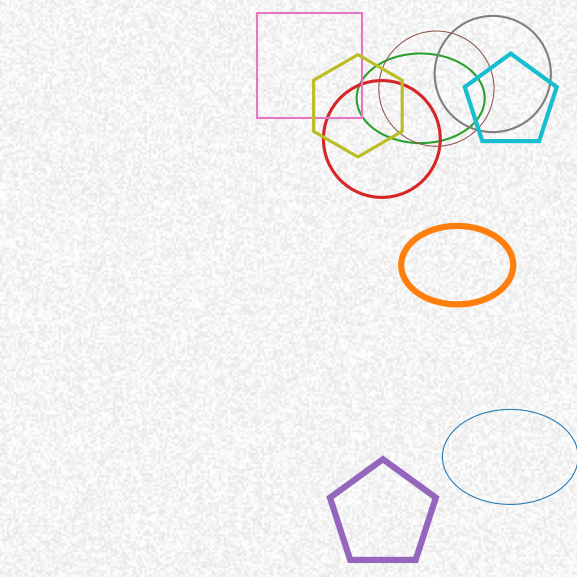[{"shape": "oval", "thickness": 0.5, "radius": 0.59, "center": [0.884, 0.208]}, {"shape": "oval", "thickness": 3, "radius": 0.49, "center": [0.792, 0.54]}, {"shape": "oval", "thickness": 1, "radius": 0.55, "center": [0.728, 0.829]}, {"shape": "circle", "thickness": 1.5, "radius": 0.51, "center": [0.661, 0.758]}, {"shape": "pentagon", "thickness": 3, "radius": 0.48, "center": [0.663, 0.108]}, {"shape": "circle", "thickness": 0.5, "radius": 0.5, "center": [0.756, 0.846]}, {"shape": "square", "thickness": 1, "radius": 0.45, "center": [0.536, 0.886]}, {"shape": "circle", "thickness": 1, "radius": 0.5, "center": [0.853, 0.871]}, {"shape": "hexagon", "thickness": 1.5, "radius": 0.44, "center": [0.62, 0.816]}, {"shape": "pentagon", "thickness": 2, "radius": 0.42, "center": [0.884, 0.823]}]